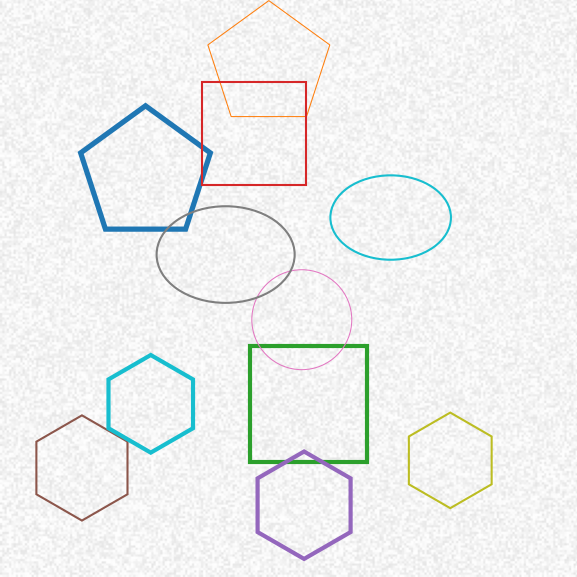[{"shape": "pentagon", "thickness": 2.5, "radius": 0.59, "center": [0.252, 0.698]}, {"shape": "pentagon", "thickness": 0.5, "radius": 0.56, "center": [0.466, 0.887]}, {"shape": "square", "thickness": 2, "radius": 0.5, "center": [0.535, 0.299]}, {"shape": "square", "thickness": 1, "radius": 0.45, "center": [0.44, 0.768]}, {"shape": "hexagon", "thickness": 2, "radius": 0.46, "center": [0.527, 0.124]}, {"shape": "hexagon", "thickness": 1, "radius": 0.46, "center": [0.142, 0.189]}, {"shape": "circle", "thickness": 0.5, "radius": 0.43, "center": [0.523, 0.446]}, {"shape": "oval", "thickness": 1, "radius": 0.6, "center": [0.391, 0.558]}, {"shape": "hexagon", "thickness": 1, "radius": 0.41, "center": [0.78, 0.202]}, {"shape": "oval", "thickness": 1, "radius": 0.52, "center": [0.676, 0.622]}, {"shape": "hexagon", "thickness": 2, "radius": 0.42, "center": [0.261, 0.3]}]